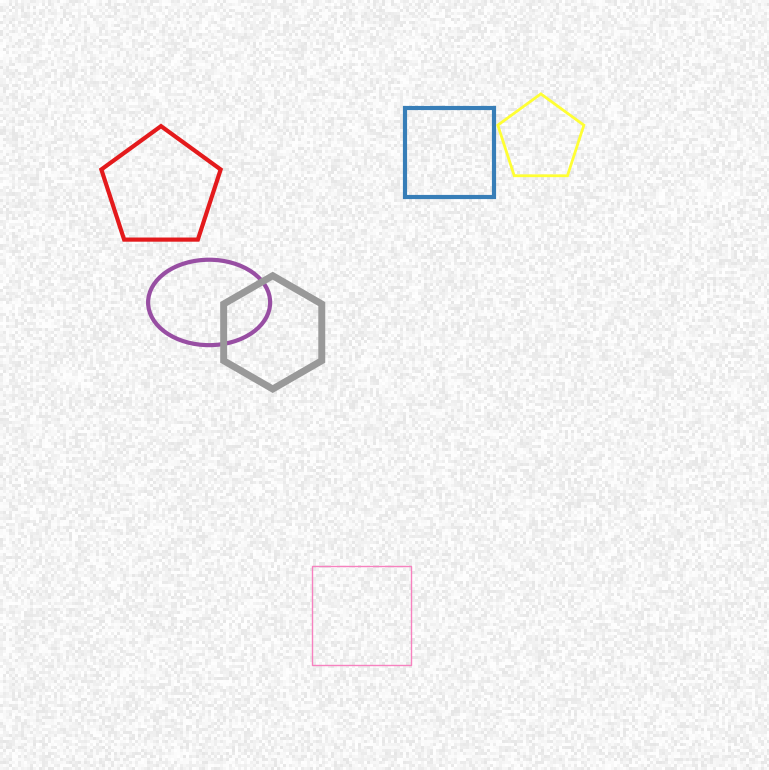[{"shape": "pentagon", "thickness": 1.5, "radius": 0.41, "center": [0.209, 0.755]}, {"shape": "square", "thickness": 1.5, "radius": 0.29, "center": [0.583, 0.802]}, {"shape": "oval", "thickness": 1.5, "radius": 0.4, "center": [0.272, 0.607]}, {"shape": "pentagon", "thickness": 1, "radius": 0.29, "center": [0.702, 0.819]}, {"shape": "square", "thickness": 0.5, "radius": 0.32, "center": [0.47, 0.201]}, {"shape": "hexagon", "thickness": 2.5, "radius": 0.37, "center": [0.354, 0.568]}]